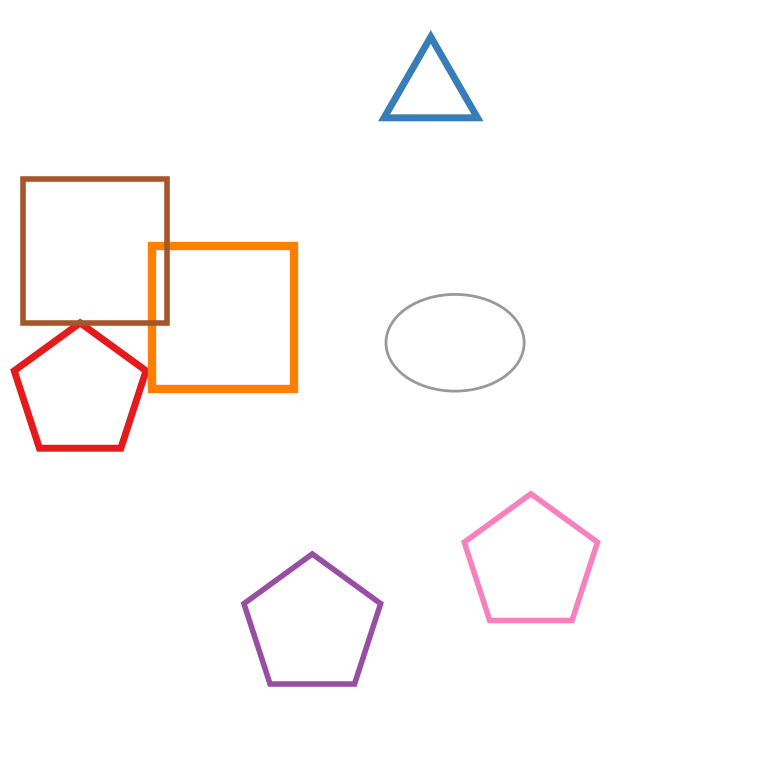[{"shape": "pentagon", "thickness": 2.5, "radius": 0.45, "center": [0.104, 0.491]}, {"shape": "triangle", "thickness": 2.5, "radius": 0.35, "center": [0.559, 0.882]}, {"shape": "pentagon", "thickness": 2, "radius": 0.47, "center": [0.406, 0.187]}, {"shape": "square", "thickness": 3, "radius": 0.46, "center": [0.29, 0.588]}, {"shape": "square", "thickness": 2, "radius": 0.47, "center": [0.123, 0.674]}, {"shape": "pentagon", "thickness": 2, "radius": 0.45, "center": [0.689, 0.268]}, {"shape": "oval", "thickness": 1, "radius": 0.45, "center": [0.591, 0.555]}]